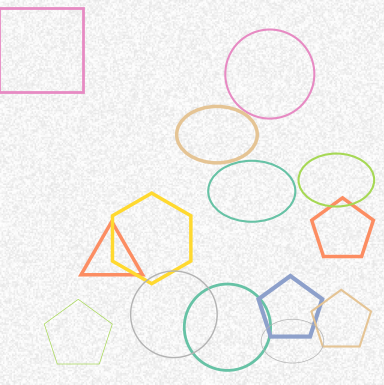[{"shape": "circle", "thickness": 2, "radius": 0.56, "center": [0.591, 0.15]}, {"shape": "oval", "thickness": 1.5, "radius": 0.57, "center": [0.654, 0.503]}, {"shape": "triangle", "thickness": 2.5, "radius": 0.46, "center": [0.29, 0.332]}, {"shape": "pentagon", "thickness": 2.5, "radius": 0.42, "center": [0.89, 0.402]}, {"shape": "pentagon", "thickness": 3, "radius": 0.44, "center": [0.754, 0.196]}, {"shape": "square", "thickness": 2, "radius": 0.54, "center": [0.106, 0.871]}, {"shape": "circle", "thickness": 1.5, "radius": 0.58, "center": [0.701, 0.808]}, {"shape": "pentagon", "thickness": 0.5, "radius": 0.46, "center": [0.203, 0.13]}, {"shape": "oval", "thickness": 1.5, "radius": 0.49, "center": [0.874, 0.532]}, {"shape": "hexagon", "thickness": 2.5, "radius": 0.59, "center": [0.394, 0.381]}, {"shape": "pentagon", "thickness": 1.5, "radius": 0.41, "center": [0.886, 0.166]}, {"shape": "oval", "thickness": 2.5, "radius": 0.52, "center": [0.564, 0.65]}, {"shape": "circle", "thickness": 1, "radius": 0.56, "center": [0.452, 0.184]}, {"shape": "oval", "thickness": 0.5, "radius": 0.41, "center": [0.76, 0.114]}]